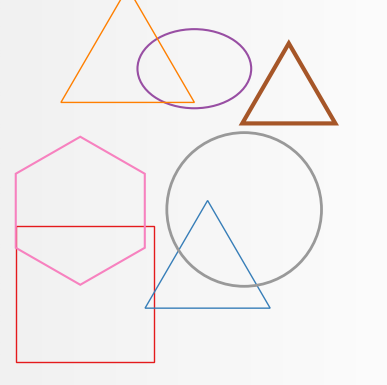[{"shape": "square", "thickness": 1, "radius": 0.89, "center": [0.219, 0.236]}, {"shape": "triangle", "thickness": 1, "radius": 0.93, "center": [0.536, 0.293]}, {"shape": "oval", "thickness": 1.5, "radius": 0.73, "center": [0.502, 0.822]}, {"shape": "triangle", "thickness": 1, "radius": 0.99, "center": [0.329, 0.833]}, {"shape": "triangle", "thickness": 3, "radius": 0.69, "center": [0.745, 0.749]}, {"shape": "hexagon", "thickness": 1.5, "radius": 0.96, "center": [0.207, 0.453]}, {"shape": "circle", "thickness": 2, "radius": 1.0, "center": [0.63, 0.456]}]